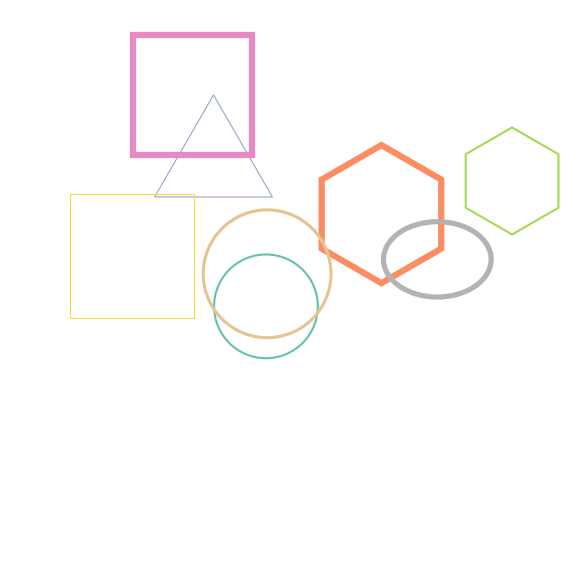[{"shape": "circle", "thickness": 1, "radius": 0.45, "center": [0.461, 0.469]}, {"shape": "hexagon", "thickness": 3, "radius": 0.6, "center": [0.661, 0.628]}, {"shape": "triangle", "thickness": 0.5, "radius": 0.59, "center": [0.37, 0.717]}, {"shape": "square", "thickness": 3, "radius": 0.52, "center": [0.333, 0.834]}, {"shape": "hexagon", "thickness": 1, "radius": 0.46, "center": [0.887, 0.686]}, {"shape": "square", "thickness": 0.5, "radius": 0.54, "center": [0.229, 0.557]}, {"shape": "circle", "thickness": 1.5, "radius": 0.55, "center": [0.463, 0.525]}, {"shape": "oval", "thickness": 2.5, "radius": 0.47, "center": [0.757, 0.55]}]